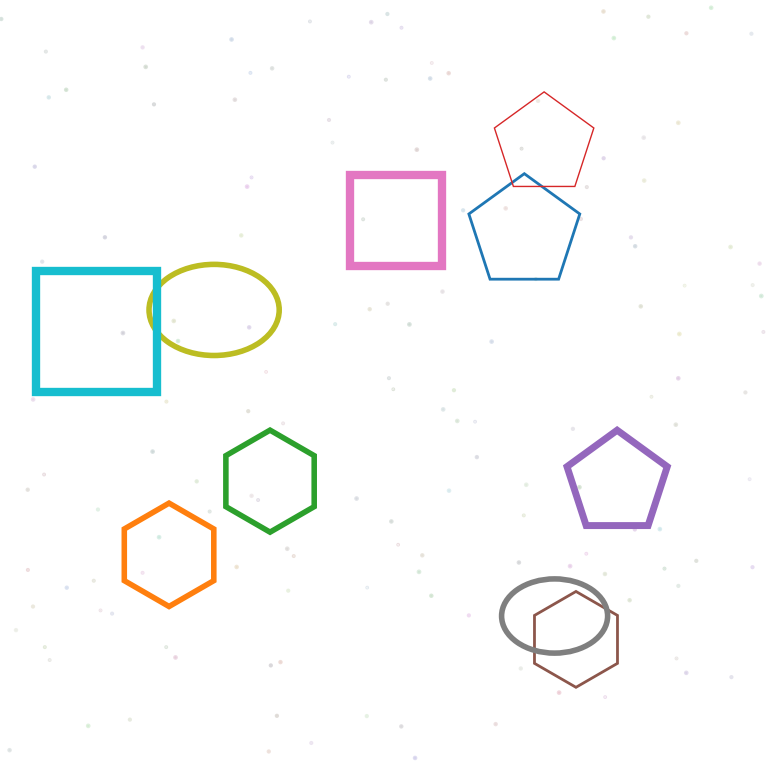[{"shape": "pentagon", "thickness": 1, "radius": 0.38, "center": [0.681, 0.699]}, {"shape": "hexagon", "thickness": 2, "radius": 0.34, "center": [0.22, 0.279]}, {"shape": "hexagon", "thickness": 2, "radius": 0.33, "center": [0.351, 0.375]}, {"shape": "pentagon", "thickness": 0.5, "radius": 0.34, "center": [0.707, 0.813]}, {"shape": "pentagon", "thickness": 2.5, "radius": 0.34, "center": [0.801, 0.373]}, {"shape": "hexagon", "thickness": 1, "radius": 0.31, "center": [0.748, 0.17]}, {"shape": "square", "thickness": 3, "radius": 0.3, "center": [0.514, 0.714]}, {"shape": "oval", "thickness": 2, "radius": 0.34, "center": [0.72, 0.2]}, {"shape": "oval", "thickness": 2, "radius": 0.42, "center": [0.278, 0.597]}, {"shape": "square", "thickness": 3, "radius": 0.39, "center": [0.125, 0.569]}]